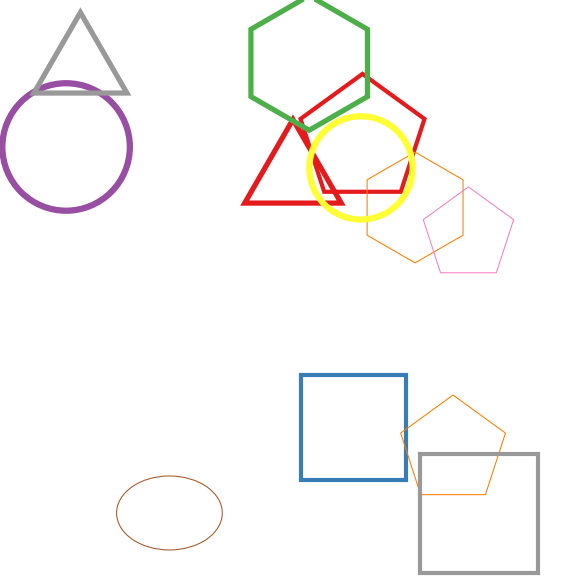[{"shape": "triangle", "thickness": 2.5, "radius": 0.48, "center": [0.507, 0.696]}, {"shape": "pentagon", "thickness": 2, "radius": 0.56, "center": [0.628, 0.758]}, {"shape": "square", "thickness": 2, "radius": 0.46, "center": [0.612, 0.259]}, {"shape": "hexagon", "thickness": 2.5, "radius": 0.58, "center": [0.535, 0.89]}, {"shape": "circle", "thickness": 3, "radius": 0.55, "center": [0.114, 0.745]}, {"shape": "hexagon", "thickness": 0.5, "radius": 0.48, "center": [0.719, 0.64]}, {"shape": "pentagon", "thickness": 0.5, "radius": 0.48, "center": [0.785, 0.22]}, {"shape": "circle", "thickness": 3, "radius": 0.45, "center": [0.625, 0.708]}, {"shape": "oval", "thickness": 0.5, "radius": 0.46, "center": [0.293, 0.111]}, {"shape": "pentagon", "thickness": 0.5, "radius": 0.41, "center": [0.811, 0.593]}, {"shape": "triangle", "thickness": 2.5, "radius": 0.46, "center": [0.139, 0.885]}, {"shape": "square", "thickness": 2, "radius": 0.51, "center": [0.829, 0.11]}]